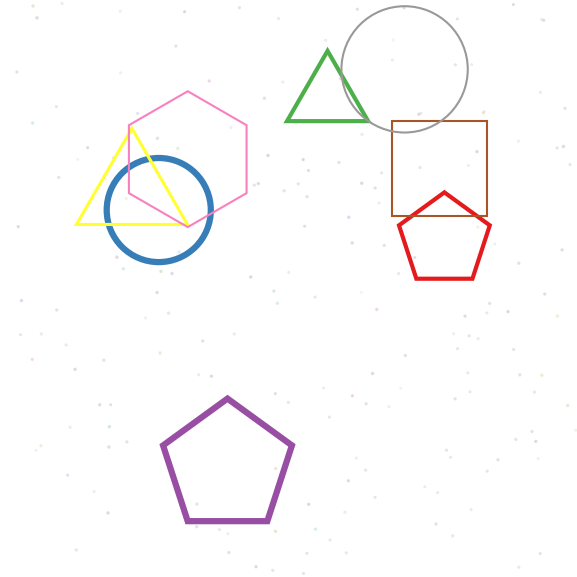[{"shape": "pentagon", "thickness": 2, "radius": 0.41, "center": [0.77, 0.583]}, {"shape": "circle", "thickness": 3, "radius": 0.45, "center": [0.275, 0.635]}, {"shape": "triangle", "thickness": 2, "radius": 0.41, "center": [0.567, 0.83]}, {"shape": "pentagon", "thickness": 3, "radius": 0.59, "center": [0.394, 0.192]}, {"shape": "triangle", "thickness": 1.5, "radius": 0.55, "center": [0.228, 0.666]}, {"shape": "square", "thickness": 1, "radius": 0.41, "center": [0.761, 0.708]}, {"shape": "hexagon", "thickness": 1, "radius": 0.59, "center": [0.325, 0.724]}, {"shape": "circle", "thickness": 1, "radius": 0.55, "center": [0.701, 0.879]}]